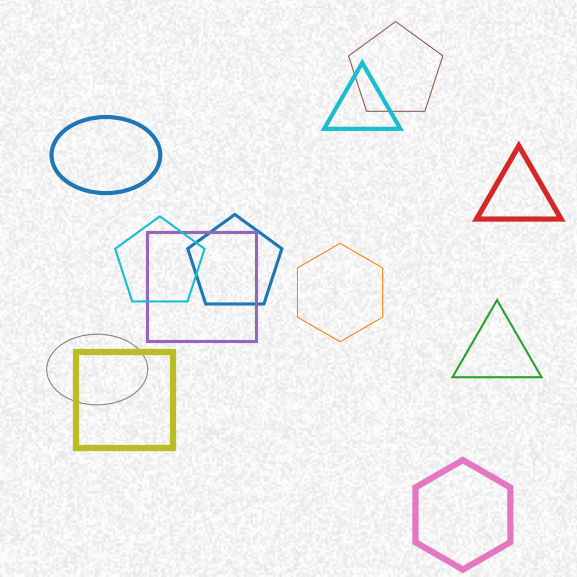[{"shape": "pentagon", "thickness": 1.5, "radius": 0.43, "center": [0.407, 0.542]}, {"shape": "oval", "thickness": 2, "radius": 0.47, "center": [0.183, 0.731]}, {"shape": "hexagon", "thickness": 0.5, "radius": 0.43, "center": [0.589, 0.493]}, {"shape": "triangle", "thickness": 1, "radius": 0.45, "center": [0.861, 0.39]}, {"shape": "triangle", "thickness": 2.5, "radius": 0.42, "center": [0.898, 0.662]}, {"shape": "square", "thickness": 1.5, "radius": 0.47, "center": [0.349, 0.503]}, {"shape": "pentagon", "thickness": 0.5, "radius": 0.43, "center": [0.685, 0.876]}, {"shape": "hexagon", "thickness": 3, "radius": 0.47, "center": [0.802, 0.108]}, {"shape": "oval", "thickness": 0.5, "radius": 0.44, "center": [0.168, 0.359]}, {"shape": "square", "thickness": 3, "radius": 0.42, "center": [0.215, 0.307]}, {"shape": "pentagon", "thickness": 1, "radius": 0.41, "center": [0.277, 0.543]}, {"shape": "triangle", "thickness": 2, "radius": 0.38, "center": [0.627, 0.814]}]